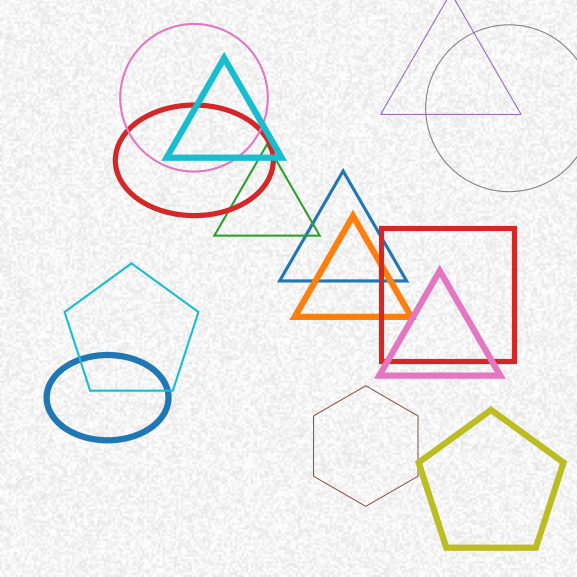[{"shape": "oval", "thickness": 3, "radius": 0.53, "center": [0.186, 0.311]}, {"shape": "triangle", "thickness": 1.5, "radius": 0.63, "center": [0.594, 0.576]}, {"shape": "triangle", "thickness": 3, "radius": 0.58, "center": [0.611, 0.509]}, {"shape": "triangle", "thickness": 1, "radius": 0.53, "center": [0.462, 0.644]}, {"shape": "square", "thickness": 2.5, "radius": 0.58, "center": [0.776, 0.488]}, {"shape": "oval", "thickness": 2.5, "radius": 0.68, "center": [0.336, 0.722]}, {"shape": "triangle", "thickness": 0.5, "radius": 0.7, "center": [0.781, 0.871]}, {"shape": "hexagon", "thickness": 0.5, "radius": 0.52, "center": [0.633, 0.227]}, {"shape": "triangle", "thickness": 3, "radius": 0.61, "center": [0.761, 0.409]}, {"shape": "circle", "thickness": 1, "radius": 0.64, "center": [0.336, 0.83]}, {"shape": "circle", "thickness": 0.5, "radius": 0.72, "center": [0.882, 0.812]}, {"shape": "pentagon", "thickness": 3, "radius": 0.66, "center": [0.85, 0.157]}, {"shape": "triangle", "thickness": 3, "radius": 0.58, "center": [0.388, 0.784]}, {"shape": "pentagon", "thickness": 1, "radius": 0.61, "center": [0.228, 0.421]}]